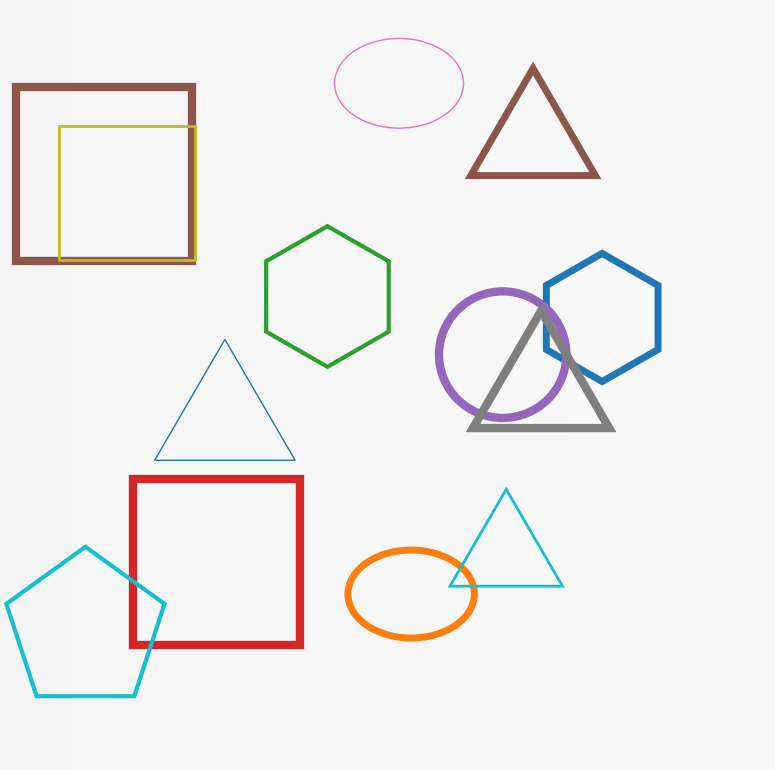[{"shape": "triangle", "thickness": 0.5, "radius": 0.52, "center": [0.29, 0.455]}, {"shape": "hexagon", "thickness": 2.5, "radius": 0.42, "center": [0.777, 0.588]}, {"shape": "oval", "thickness": 2.5, "radius": 0.41, "center": [0.531, 0.229]}, {"shape": "hexagon", "thickness": 1.5, "radius": 0.46, "center": [0.423, 0.615]}, {"shape": "square", "thickness": 3, "radius": 0.54, "center": [0.28, 0.271]}, {"shape": "circle", "thickness": 3, "radius": 0.41, "center": [0.649, 0.539]}, {"shape": "triangle", "thickness": 2.5, "radius": 0.46, "center": [0.688, 0.818]}, {"shape": "square", "thickness": 3, "radius": 0.57, "center": [0.134, 0.774]}, {"shape": "oval", "thickness": 0.5, "radius": 0.42, "center": [0.515, 0.892]}, {"shape": "triangle", "thickness": 3, "radius": 0.51, "center": [0.698, 0.495]}, {"shape": "square", "thickness": 1, "radius": 0.44, "center": [0.164, 0.75]}, {"shape": "triangle", "thickness": 1, "radius": 0.42, "center": [0.653, 0.281]}, {"shape": "pentagon", "thickness": 1.5, "radius": 0.54, "center": [0.11, 0.183]}]